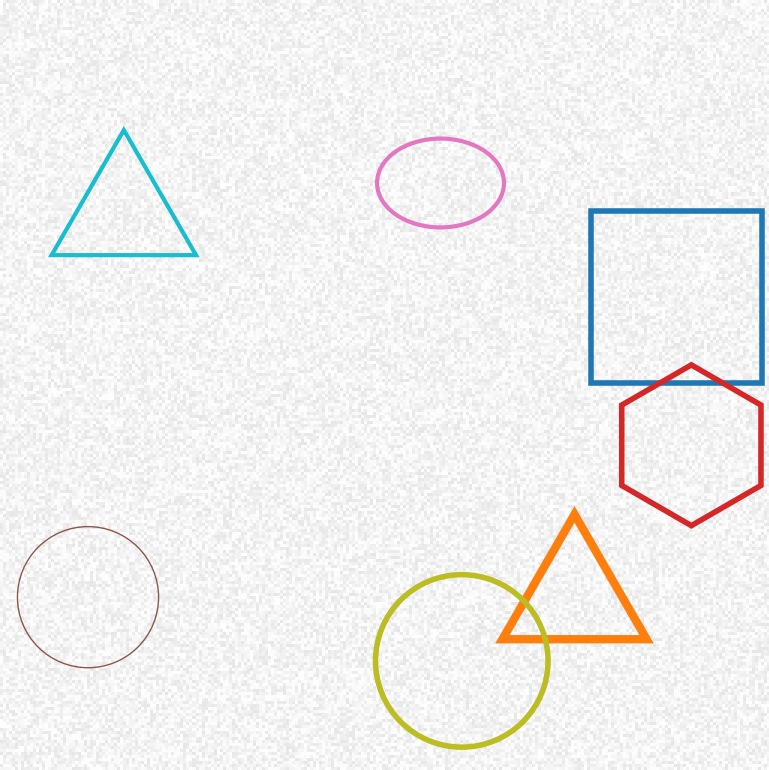[{"shape": "square", "thickness": 2, "radius": 0.56, "center": [0.879, 0.615]}, {"shape": "triangle", "thickness": 3, "radius": 0.54, "center": [0.746, 0.224]}, {"shape": "hexagon", "thickness": 2, "radius": 0.52, "center": [0.898, 0.422]}, {"shape": "circle", "thickness": 0.5, "radius": 0.46, "center": [0.114, 0.224]}, {"shape": "oval", "thickness": 1.5, "radius": 0.41, "center": [0.572, 0.762]}, {"shape": "circle", "thickness": 2, "radius": 0.56, "center": [0.6, 0.142]}, {"shape": "triangle", "thickness": 1.5, "radius": 0.54, "center": [0.161, 0.723]}]